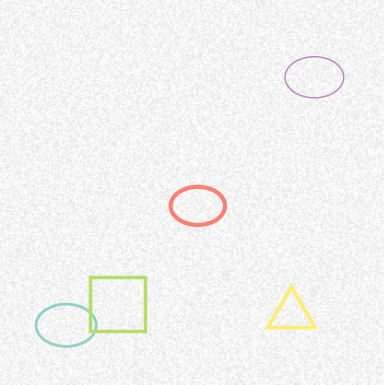[{"shape": "oval", "thickness": 2, "radius": 0.39, "center": [0.172, 0.155]}, {"shape": "oval", "thickness": 3, "radius": 0.35, "center": [0.514, 0.465]}, {"shape": "square", "thickness": 2.5, "radius": 0.35, "center": [0.305, 0.21]}, {"shape": "oval", "thickness": 1, "radius": 0.38, "center": [0.817, 0.799]}, {"shape": "triangle", "thickness": 2.5, "radius": 0.35, "center": [0.757, 0.185]}]